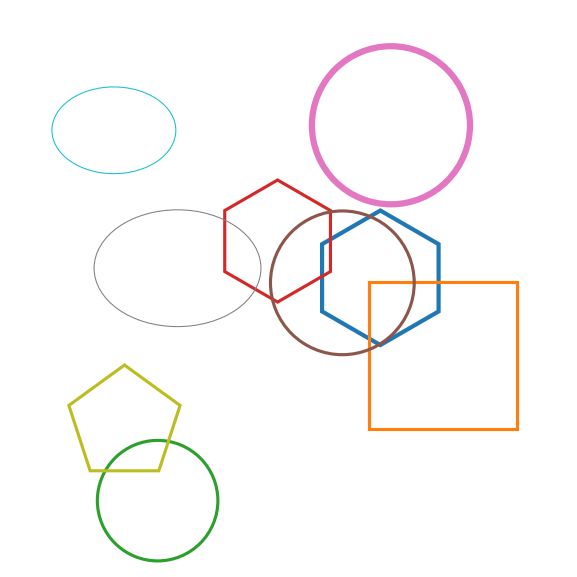[{"shape": "hexagon", "thickness": 2, "radius": 0.58, "center": [0.659, 0.518]}, {"shape": "square", "thickness": 1.5, "radius": 0.64, "center": [0.767, 0.383]}, {"shape": "circle", "thickness": 1.5, "radius": 0.52, "center": [0.273, 0.132]}, {"shape": "hexagon", "thickness": 1.5, "radius": 0.53, "center": [0.481, 0.582]}, {"shape": "circle", "thickness": 1.5, "radius": 0.62, "center": [0.593, 0.509]}, {"shape": "circle", "thickness": 3, "radius": 0.68, "center": [0.677, 0.782]}, {"shape": "oval", "thickness": 0.5, "radius": 0.72, "center": [0.307, 0.535]}, {"shape": "pentagon", "thickness": 1.5, "radius": 0.51, "center": [0.216, 0.266]}, {"shape": "oval", "thickness": 0.5, "radius": 0.54, "center": [0.197, 0.774]}]